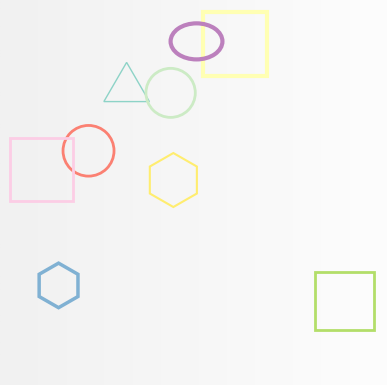[{"shape": "triangle", "thickness": 1, "radius": 0.34, "center": [0.327, 0.77]}, {"shape": "square", "thickness": 3, "radius": 0.42, "center": [0.607, 0.886]}, {"shape": "circle", "thickness": 2, "radius": 0.33, "center": [0.228, 0.608]}, {"shape": "hexagon", "thickness": 2.5, "radius": 0.29, "center": [0.151, 0.259]}, {"shape": "square", "thickness": 2, "radius": 0.38, "center": [0.889, 0.218]}, {"shape": "square", "thickness": 2, "radius": 0.41, "center": [0.107, 0.559]}, {"shape": "oval", "thickness": 3, "radius": 0.33, "center": [0.507, 0.893]}, {"shape": "circle", "thickness": 2, "radius": 0.32, "center": [0.44, 0.759]}, {"shape": "hexagon", "thickness": 1.5, "radius": 0.35, "center": [0.447, 0.532]}]